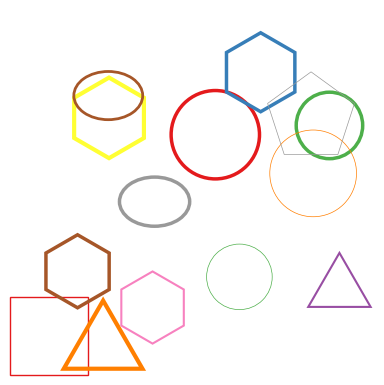[{"shape": "square", "thickness": 1, "radius": 0.5, "center": [0.128, 0.128]}, {"shape": "circle", "thickness": 2.5, "radius": 0.57, "center": [0.559, 0.65]}, {"shape": "hexagon", "thickness": 2.5, "radius": 0.51, "center": [0.677, 0.812]}, {"shape": "circle", "thickness": 2.5, "radius": 0.43, "center": [0.856, 0.674]}, {"shape": "circle", "thickness": 0.5, "radius": 0.43, "center": [0.622, 0.281]}, {"shape": "triangle", "thickness": 1.5, "radius": 0.47, "center": [0.882, 0.25]}, {"shape": "triangle", "thickness": 3, "radius": 0.59, "center": [0.268, 0.101]}, {"shape": "circle", "thickness": 0.5, "radius": 0.56, "center": [0.813, 0.55]}, {"shape": "hexagon", "thickness": 3, "radius": 0.52, "center": [0.283, 0.694]}, {"shape": "oval", "thickness": 2, "radius": 0.45, "center": [0.281, 0.752]}, {"shape": "hexagon", "thickness": 2.5, "radius": 0.47, "center": [0.201, 0.295]}, {"shape": "hexagon", "thickness": 1.5, "radius": 0.47, "center": [0.396, 0.201]}, {"shape": "oval", "thickness": 2.5, "radius": 0.46, "center": [0.401, 0.476]}, {"shape": "pentagon", "thickness": 0.5, "radius": 0.59, "center": [0.808, 0.695]}]